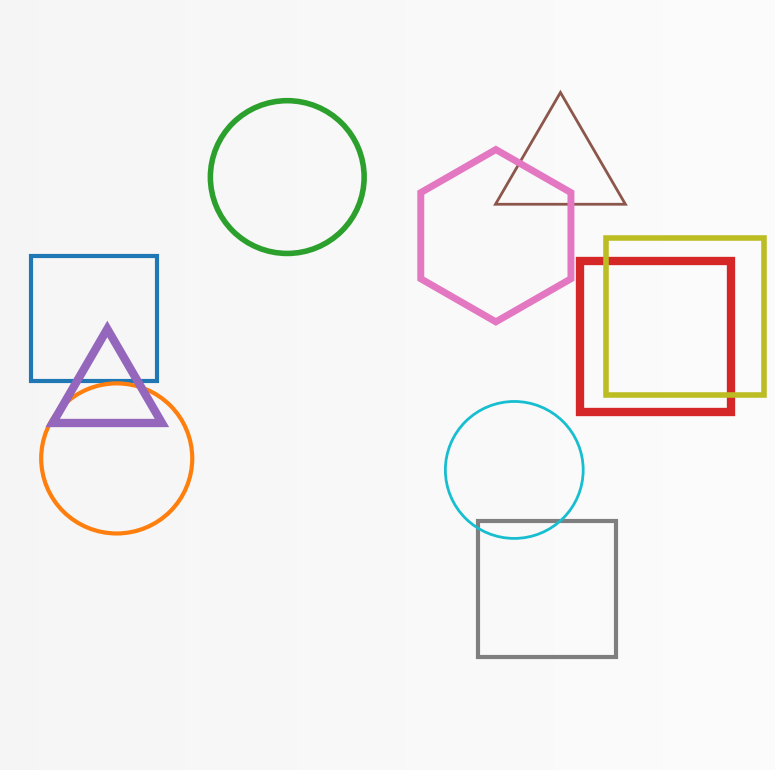[{"shape": "square", "thickness": 1.5, "radius": 0.41, "center": [0.121, 0.587]}, {"shape": "circle", "thickness": 1.5, "radius": 0.49, "center": [0.151, 0.405]}, {"shape": "circle", "thickness": 2, "radius": 0.5, "center": [0.371, 0.77]}, {"shape": "square", "thickness": 3, "radius": 0.49, "center": [0.846, 0.563]}, {"shape": "triangle", "thickness": 3, "radius": 0.41, "center": [0.138, 0.491]}, {"shape": "triangle", "thickness": 1, "radius": 0.48, "center": [0.723, 0.783]}, {"shape": "hexagon", "thickness": 2.5, "radius": 0.56, "center": [0.64, 0.694]}, {"shape": "square", "thickness": 1.5, "radius": 0.44, "center": [0.706, 0.235]}, {"shape": "square", "thickness": 2, "radius": 0.51, "center": [0.884, 0.589]}, {"shape": "circle", "thickness": 1, "radius": 0.44, "center": [0.664, 0.39]}]